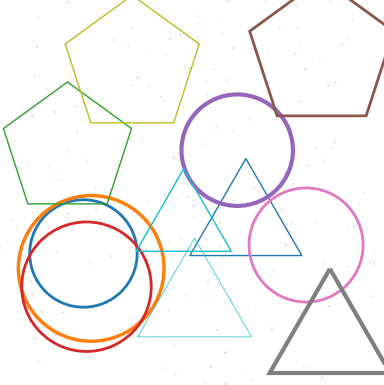[{"shape": "circle", "thickness": 2, "radius": 0.7, "center": [0.217, 0.342]}, {"shape": "triangle", "thickness": 1, "radius": 0.84, "center": [0.639, 0.42]}, {"shape": "circle", "thickness": 2.5, "radius": 0.95, "center": [0.237, 0.303]}, {"shape": "pentagon", "thickness": 1, "radius": 0.88, "center": [0.175, 0.612]}, {"shape": "circle", "thickness": 2, "radius": 0.84, "center": [0.225, 0.255]}, {"shape": "circle", "thickness": 3, "radius": 0.72, "center": [0.616, 0.61]}, {"shape": "pentagon", "thickness": 2, "radius": 0.98, "center": [0.835, 0.858]}, {"shape": "circle", "thickness": 2, "radius": 0.74, "center": [0.795, 0.364]}, {"shape": "triangle", "thickness": 3, "radius": 0.9, "center": [0.857, 0.121]}, {"shape": "pentagon", "thickness": 1, "radius": 0.92, "center": [0.343, 0.829]}, {"shape": "triangle", "thickness": 1, "radius": 0.71, "center": [0.477, 0.419]}, {"shape": "triangle", "thickness": 0.5, "radius": 0.85, "center": [0.506, 0.21]}]